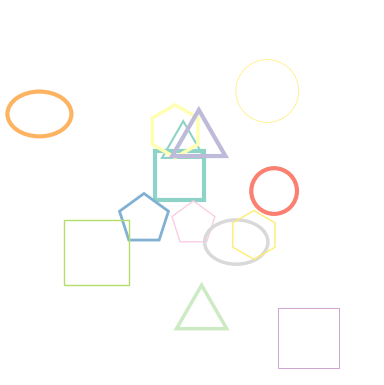[{"shape": "triangle", "thickness": 1.5, "radius": 0.32, "center": [0.476, 0.622]}, {"shape": "square", "thickness": 3, "radius": 0.32, "center": [0.466, 0.545]}, {"shape": "hexagon", "thickness": 2.5, "radius": 0.34, "center": [0.455, 0.659]}, {"shape": "triangle", "thickness": 3, "radius": 0.4, "center": [0.516, 0.635]}, {"shape": "circle", "thickness": 3, "radius": 0.3, "center": [0.712, 0.504]}, {"shape": "pentagon", "thickness": 2, "radius": 0.33, "center": [0.374, 0.431]}, {"shape": "oval", "thickness": 3, "radius": 0.42, "center": [0.102, 0.704]}, {"shape": "square", "thickness": 1, "radius": 0.42, "center": [0.25, 0.345]}, {"shape": "pentagon", "thickness": 1, "radius": 0.29, "center": [0.502, 0.419]}, {"shape": "oval", "thickness": 2.5, "radius": 0.41, "center": [0.614, 0.371]}, {"shape": "square", "thickness": 0.5, "radius": 0.39, "center": [0.802, 0.122]}, {"shape": "triangle", "thickness": 2.5, "radius": 0.38, "center": [0.524, 0.184]}, {"shape": "circle", "thickness": 0.5, "radius": 0.41, "center": [0.694, 0.764]}, {"shape": "hexagon", "thickness": 1, "radius": 0.32, "center": [0.66, 0.39]}]